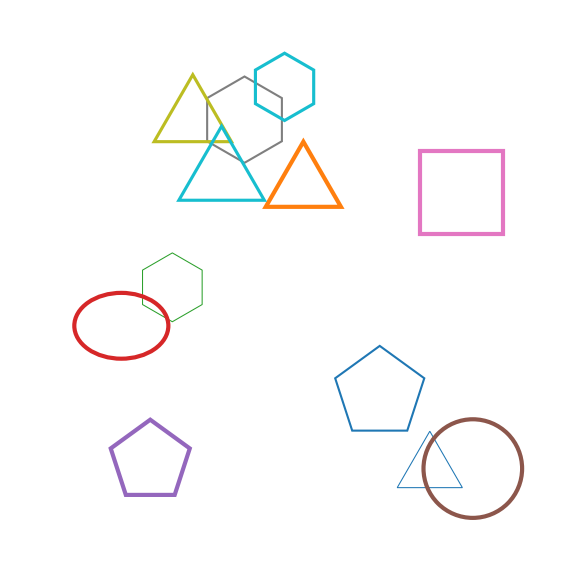[{"shape": "pentagon", "thickness": 1, "radius": 0.41, "center": [0.658, 0.319]}, {"shape": "triangle", "thickness": 0.5, "radius": 0.33, "center": [0.744, 0.187]}, {"shape": "triangle", "thickness": 2, "radius": 0.38, "center": [0.525, 0.679]}, {"shape": "hexagon", "thickness": 0.5, "radius": 0.3, "center": [0.298, 0.502]}, {"shape": "oval", "thickness": 2, "radius": 0.41, "center": [0.21, 0.435]}, {"shape": "pentagon", "thickness": 2, "radius": 0.36, "center": [0.26, 0.2]}, {"shape": "circle", "thickness": 2, "radius": 0.43, "center": [0.819, 0.188]}, {"shape": "square", "thickness": 2, "radius": 0.36, "center": [0.8, 0.665]}, {"shape": "hexagon", "thickness": 1, "radius": 0.37, "center": [0.423, 0.792]}, {"shape": "triangle", "thickness": 1.5, "radius": 0.39, "center": [0.334, 0.792]}, {"shape": "hexagon", "thickness": 1.5, "radius": 0.29, "center": [0.493, 0.849]}, {"shape": "triangle", "thickness": 1.5, "radius": 0.43, "center": [0.384, 0.695]}]